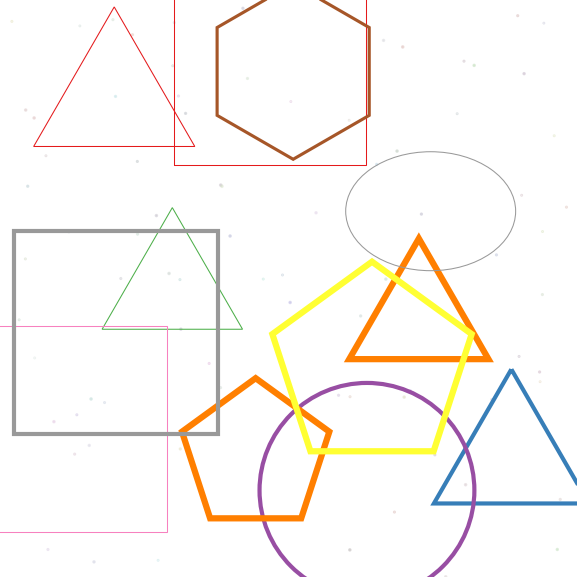[{"shape": "square", "thickness": 0.5, "radius": 0.83, "center": [0.468, 0.878]}, {"shape": "triangle", "thickness": 0.5, "radius": 0.81, "center": [0.198, 0.826]}, {"shape": "triangle", "thickness": 2, "radius": 0.77, "center": [0.885, 0.205]}, {"shape": "triangle", "thickness": 0.5, "radius": 0.7, "center": [0.298, 0.499]}, {"shape": "circle", "thickness": 2, "radius": 0.93, "center": [0.635, 0.15]}, {"shape": "pentagon", "thickness": 3, "radius": 0.67, "center": [0.443, 0.21]}, {"shape": "triangle", "thickness": 3, "radius": 0.7, "center": [0.725, 0.447]}, {"shape": "pentagon", "thickness": 3, "radius": 0.91, "center": [0.644, 0.365]}, {"shape": "hexagon", "thickness": 1.5, "radius": 0.76, "center": [0.508, 0.875]}, {"shape": "square", "thickness": 0.5, "radius": 0.89, "center": [0.111, 0.257]}, {"shape": "square", "thickness": 2, "radius": 0.88, "center": [0.201, 0.423]}, {"shape": "oval", "thickness": 0.5, "radius": 0.74, "center": [0.746, 0.633]}]